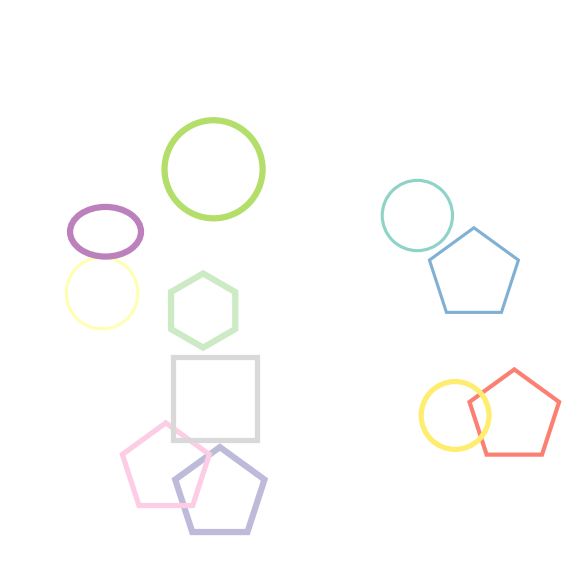[{"shape": "circle", "thickness": 1.5, "radius": 0.3, "center": [0.723, 0.626]}, {"shape": "circle", "thickness": 1.5, "radius": 0.31, "center": [0.177, 0.492]}, {"shape": "pentagon", "thickness": 3, "radius": 0.41, "center": [0.381, 0.144]}, {"shape": "pentagon", "thickness": 2, "radius": 0.41, "center": [0.891, 0.278]}, {"shape": "pentagon", "thickness": 1.5, "radius": 0.4, "center": [0.821, 0.524]}, {"shape": "circle", "thickness": 3, "radius": 0.42, "center": [0.37, 0.706]}, {"shape": "pentagon", "thickness": 2.5, "radius": 0.4, "center": [0.287, 0.188]}, {"shape": "square", "thickness": 2.5, "radius": 0.36, "center": [0.372, 0.309]}, {"shape": "oval", "thickness": 3, "radius": 0.31, "center": [0.183, 0.598]}, {"shape": "hexagon", "thickness": 3, "radius": 0.32, "center": [0.352, 0.461]}, {"shape": "circle", "thickness": 2.5, "radius": 0.29, "center": [0.788, 0.28]}]